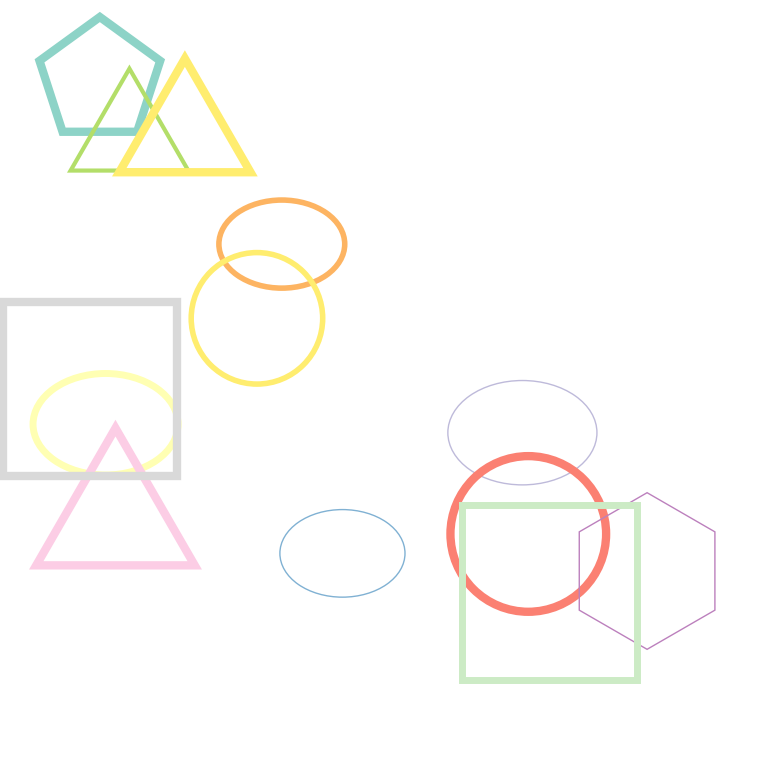[{"shape": "pentagon", "thickness": 3, "radius": 0.41, "center": [0.13, 0.896]}, {"shape": "oval", "thickness": 2.5, "radius": 0.47, "center": [0.137, 0.449]}, {"shape": "oval", "thickness": 0.5, "radius": 0.48, "center": [0.678, 0.438]}, {"shape": "circle", "thickness": 3, "radius": 0.51, "center": [0.686, 0.307]}, {"shape": "oval", "thickness": 0.5, "radius": 0.41, "center": [0.445, 0.281]}, {"shape": "oval", "thickness": 2, "radius": 0.41, "center": [0.366, 0.683]}, {"shape": "triangle", "thickness": 1.5, "radius": 0.44, "center": [0.168, 0.823]}, {"shape": "triangle", "thickness": 3, "radius": 0.59, "center": [0.15, 0.325]}, {"shape": "square", "thickness": 3, "radius": 0.56, "center": [0.117, 0.494]}, {"shape": "hexagon", "thickness": 0.5, "radius": 0.51, "center": [0.84, 0.258]}, {"shape": "square", "thickness": 2.5, "radius": 0.57, "center": [0.713, 0.23]}, {"shape": "triangle", "thickness": 3, "radius": 0.49, "center": [0.24, 0.826]}, {"shape": "circle", "thickness": 2, "radius": 0.43, "center": [0.334, 0.587]}]